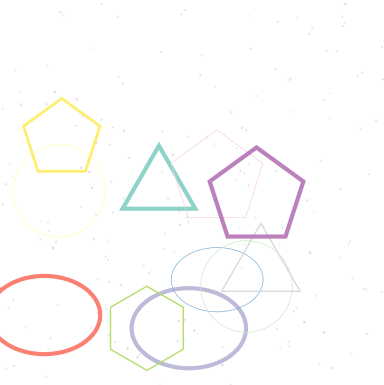[{"shape": "triangle", "thickness": 3, "radius": 0.55, "center": [0.413, 0.512]}, {"shape": "circle", "thickness": 0.5, "radius": 0.6, "center": [0.154, 0.504]}, {"shape": "oval", "thickness": 3, "radius": 0.74, "center": [0.49, 0.148]}, {"shape": "oval", "thickness": 3, "radius": 0.73, "center": [0.115, 0.182]}, {"shape": "oval", "thickness": 0.5, "radius": 0.6, "center": [0.564, 0.274]}, {"shape": "hexagon", "thickness": 1, "radius": 0.55, "center": [0.382, 0.147]}, {"shape": "pentagon", "thickness": 0.5, "radius": 0.63, "center": [0.563, 0.537]}, {"shape": "triangle", "thickness": 1, "radius": 0.59, "center": [0.678, 0.302]}, {"shape": "pentagon", "thickness": 3, "radius": 0.64, "center": [0.666, 0.489]}, {"shape": "circle", "thickness": 0.5, "radius": 0.59, "center": [0.64, 0.256]}, {"shape": "pentagon", "thickness": 2, "radius": 0.52, "center": [0.16, 0.64]}]